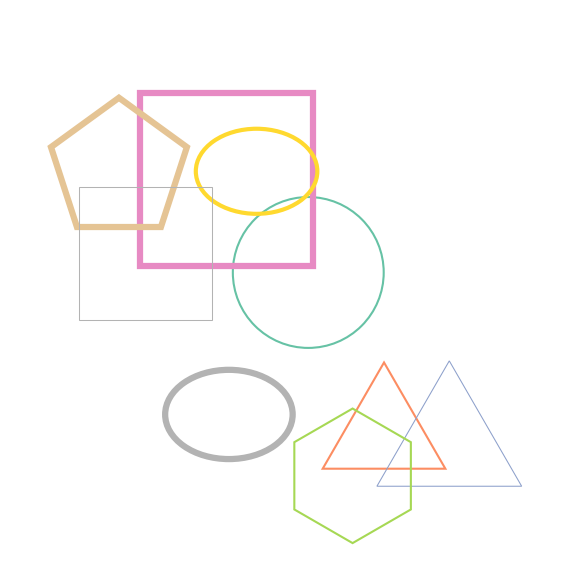[{"shape": "circle", "thickness": 1, "radius": 0.65, "center": [0.534, 0.527]}, {"shape": "triangle", "thickness": 1, "radius": 0.61, "center": [0.665, 0.249]}, {"shape": "triangle", "thickness": 0.5, "radius": 0.72, "center": [0.778, 0.23]}, {"shape": "square", "thickness": 3, "radius": 0.75, "center": [0.393, 0.689]}, {"shape": "hexagon", "thickness": 1, "radius": 0.58, "center": [0.611, 0.175]}, {"shape": "oval", "thickness": 2, "radius": 0.53, "center": [0.444, 0.703]}, {"shape": "pentagon", "thickness": 3, "radius": 0.62, "center": [0.206, 0.706]}, {"shape": "square", "thickness": 0.5, "radius": 0.58, "center": [0.252, 0.56]}, {"shape": "oval", "thickness": 3, "radius": 0.55, "center": [0.396, 0.281]}]